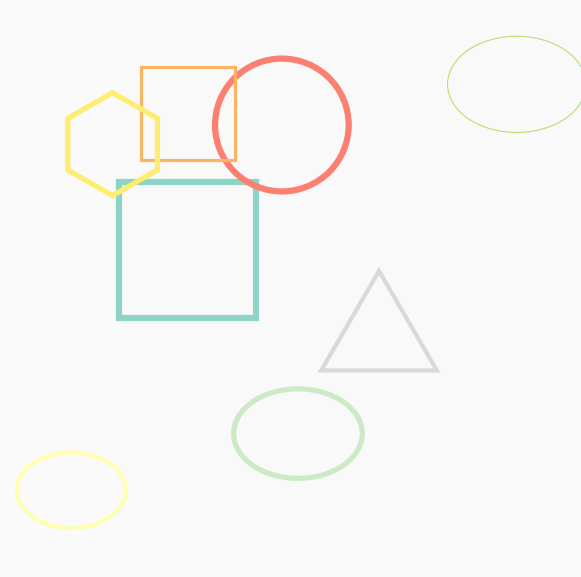[{"shape": "square", "thickness": 3, "radius": 0.59, "center": [0.323, 0.566]}, {"shape": "oval", "thickness": 2, "radius": 0.47, "center": [0.123, 0.15]}, {"shape": "circle", "thickness": 3, "radius": 0.57, "center": [0.485, 0.783]}, {"shape": "square", "thickness": 1.5, "radius": 0.4, "center": [0.324, 0.803]}, {"shape": "oval", "thickness": 0.5, "radius": 0.59, "center": [0.889, 0.853]}, {"shape": "triangle", "thickness": 2, "radius": 0.57, "center": [0.652, 0.415]}, {"shape": "oval", "thickness": 2.5, "radius": 0.55, "center": [0.513, 0.248]}, {"shape": "hexagon", "thickness": 2.5, "radius": 0.45, "center": [0.194, 0.75]}]